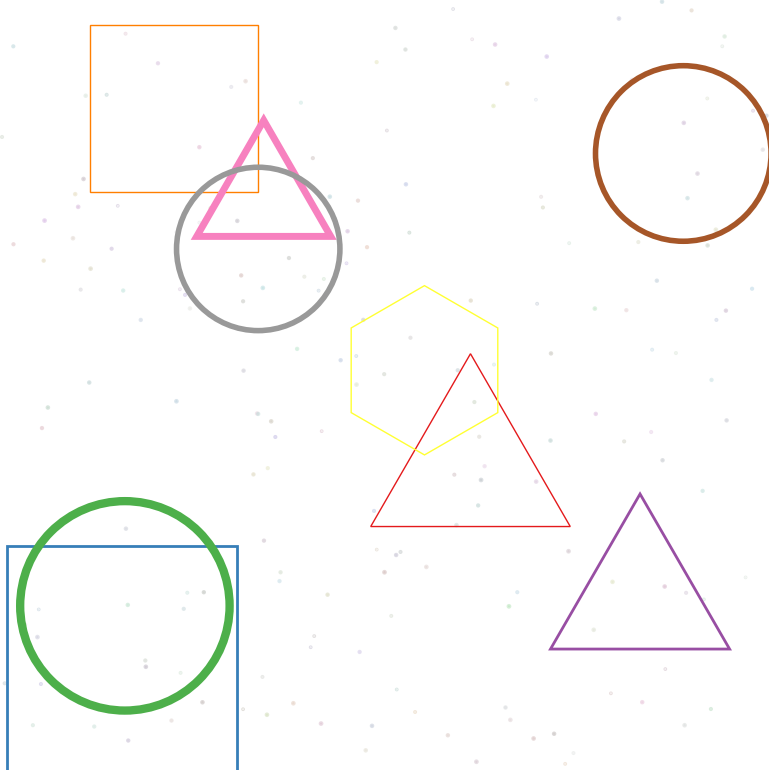[{"shape": "triangle", "thickness": 0.5, "radius": 0.75, "center": [0.611, 0.391]}, {"shape": "square", "thickness": 1, "radius": 0.75, "center": [0.158, 0.141]}, {"shape": "circle", "thickness": 3, "radius": 0.68, "center": [0.162, 0.213]}, {"shape": "triangle", "thickness": 1, "radius": 0.67, "center": [0.831, 0.224]}, {"shape": "square", "thickness": 0.5, "radius": 0.54, "center": [0.226, 0.859]}, {"shape": "hexagon", "thickness": 0.5, "radius": 0.55, "center": [0.551, 0.519]}, {"shape": "circle", "thickness": 2, "radius": 0.57, "center": [0.887, 0.801]}, {"shape": "triangle", "thickness": 2.5, "radius": 0.5, "center": [0.343, 0.743]}, {"shape": "circle", "thickness": 2, "radius": 0.53, "center": [0.335, 0.677]}]